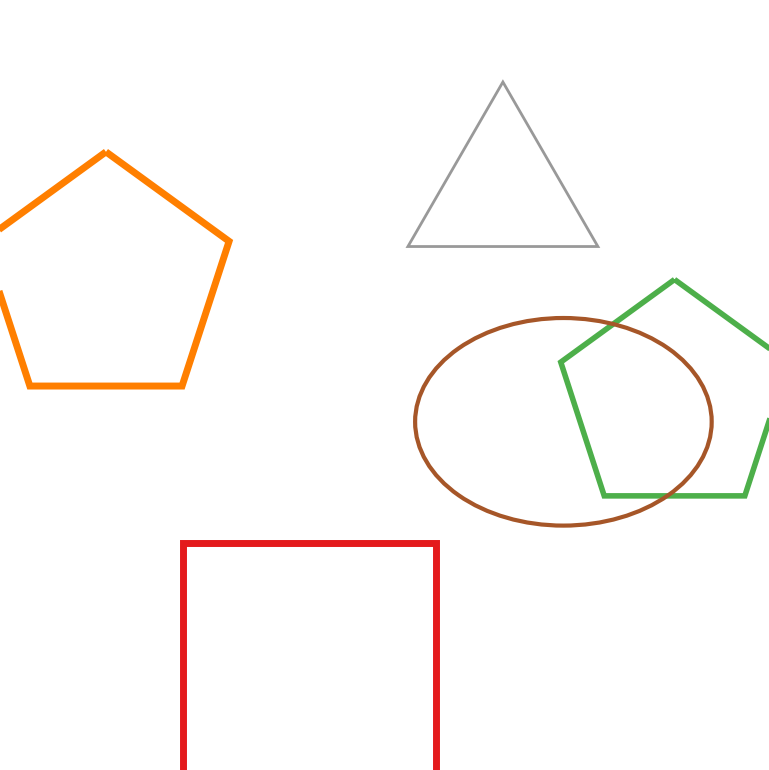[{"shape": "square", "thickness": 2.5, "radius": 0.82, "center": [0.402, 0.13]}, {"shape": "pentagon", "thickness": 2, "radius": 0.78, "center": [0.876, 0.482]}, {"shape": "pentagon", "thickness": 2.5, "radius": 0.84, "center": [0.138, 0.635]}, {"shape": "oval", "thickness": 1.5, "radius": 0.96, "center": [0.732, 0.452]}, {"shape": "triangle", "thickness": 1, "radius": 0.71, "center": [0.653, 0.751]}]